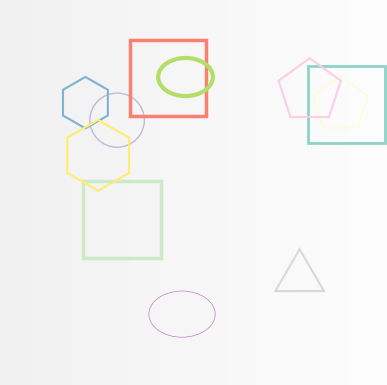[{"shape": "square", "thickness": 2, "radius": 0.5, "center": [0.894, 0.728]}, {"shape": "pentagon", "thickness": 0.5, "radius": 0.37, "center": [0.879, 0.728]}, {"shape": "circle", "thickness": 1, "radius": 0.35, "center": [0.302, 0.688]}, {"shape": "square", "thickness": 2.5, "radius": 0.49, "center": [0.433, 0.798]}, {"shape": "hexagon", "thickness": 1.5, "radius": 0.33, "center": [0.22, 0.733]}, {"shape": "oval", "thickness": 3, "radius": 0.35, "center": [0.479, 0.8]}, {"shape": "pentagon", "thickness": 1.5, "radius": 0.42, "center": [0.799, 0.764]}, {"shape": "triangle", "thickness": 1.5, "radius": 0.36, "center": [0.773, 0.28]}, {"shape": "oval", "thickness": 0.5, "radius": 0.43, "center": [0.47, 0.184]}, {"shape": "square", "thickness": 2.5, "radius": 0.5, "center": [0.315, 0.429]}, {"shape": "hexagon", "thickness": 1.5, "radius": 0.46, "center": [0.253, 0.596]}]